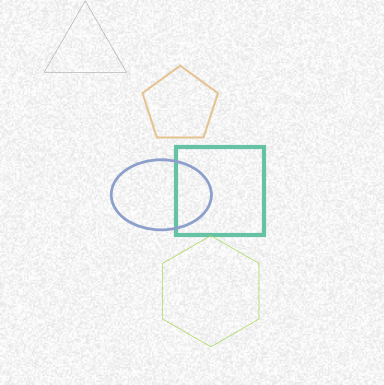[{"shape": "square", "thickness": 3, "radius": 0.57, "center": [0.571, 0.503]}, {"shape": "oval", "thickness": 2, "radius": 0.65, "center": [0.419, 0.494]}, {"shape": "hexagon", "thickness": 0.5, "radius": 0.72, "center": [0.548, 0.244]}, {"shape": "pentagon", "thickness": 1.5, "radius": 0.52, "center": [0.468, 0.726]}, {"shape": "triangle", "thickness": 0.5, "radius": 0.62, "center": [0.222, 0.874]}]